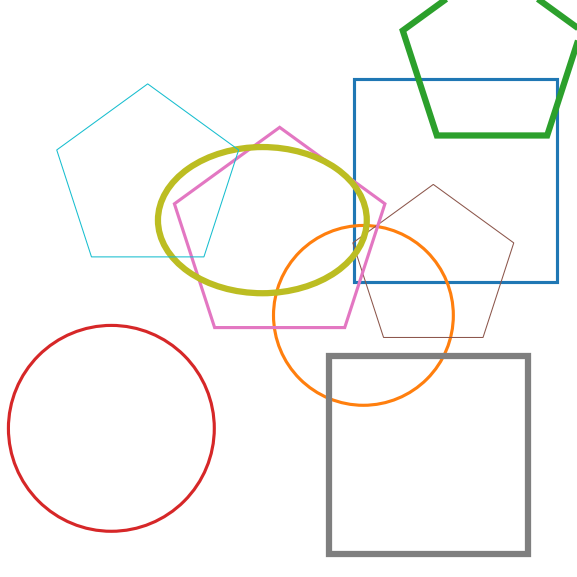[{"shape": "square", "thickness": 1.5, "radius": 0.88, "center": [0.788, 0.686]}, {"shape": "circle", "thickness": 1.5, "radius": 0.78, "center": [0.629, 0.453]}, {"shape": "pentagon", "thickness": 3, "radius": 0.81, "center": [0.852, 0.896]}, {"shape": "circle", "thickness": 1.5, "radius": 0.89, "center": [0.193, 0.257]}, {"shape": "pentagon", "thickness": 0.5, "radius": 0.73, "center": [0.75, 0.533]}, {"shape": "pentagon", "thickness": 1.5, "radius": 0.96, "center": [0.484, 0.587]}, {"shape": "square", "thickness": 3, "radius": 0.86, "center": [0.742, 0.211]}, {"shape": "oval", "thickness": 3, "radius": 0.9, "center": [0.454, 0.618]}, {"shape": "pentagon", "thickness": 0.5, "radius": 0.83, "center": [0.256, 0.688]}]